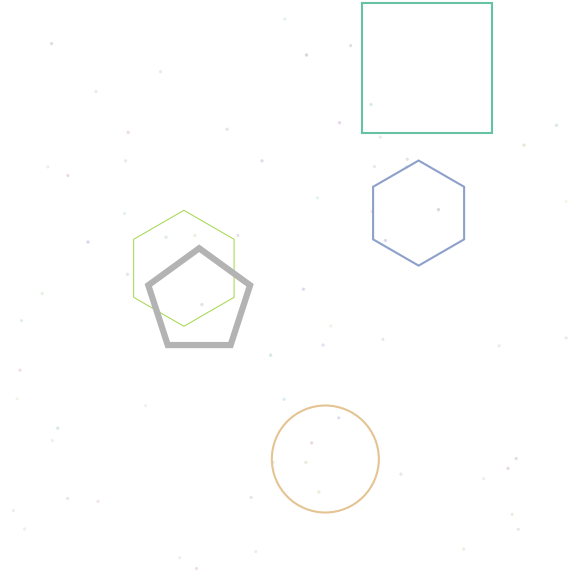[{"shape": "square", "thickness": 1, "radius": 0.56, "center": [0.74, 0.881]}, {"shape": "hexagon", "thickness": 1, "radius": 0.46, "center": [0.725, 0.63]}, {"shape": "hexagon", "thickness": 0.5, "radius": 0.5, "center": [0.318, 0.535]}, {"shape": "circle", "thickness": 1, "radius": 0.46, "center": [0.563, 0.204]}, {"shape": "pentagon", "thickness": 3, "radius": 0.46, "center": [0.345, 0.477]}]